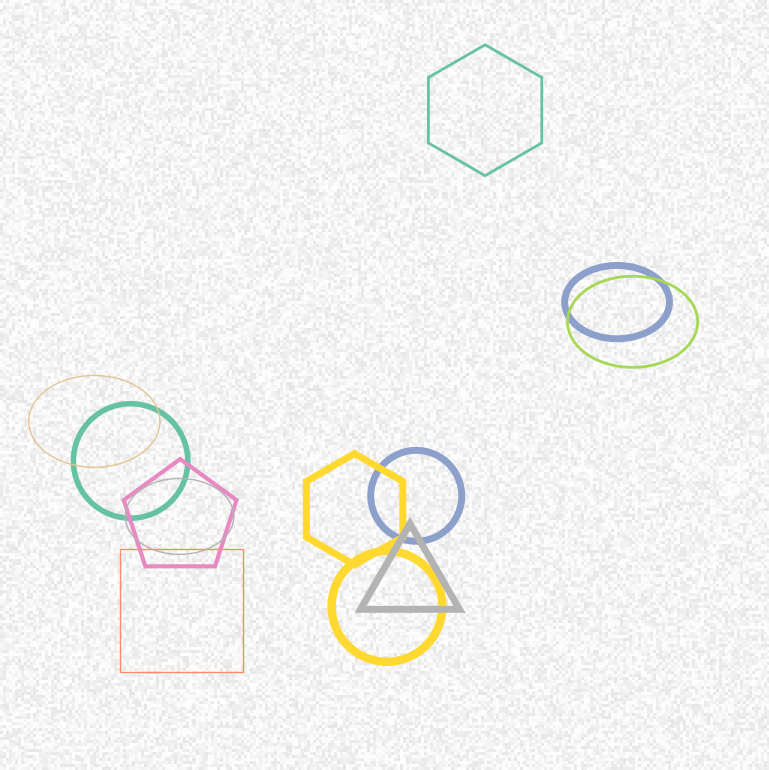[{"shape": "circle", "thickness": 2, "radius": 0.37, "center": [0.17, 0.401]}, {"shape": "hexagon", "thickness": 1, "radius": 0.43, "center": [0.63, 0.857]}, {"shape": "square", "thickness": 0.5, "radius": 0.4, "center": [0.236, 0.207]}, {"shape": "oval", "thickness": 2.5, "radius": 0.34, "center": [0.801, 0.608]}, {"shape": "circle", "thickness": 2.5, "radius": 0.3, "center": [0.541, 0.356]}, {"shape": "pentagon", "thickness": 1.5, "radius": 0.38, "center": [0.234, 0.327]}, {"shape": "oval", "thickness": 1, "radius": 0.42, "center": [0.822, 0.582]}, {"shape": "hexagon", "thickness": 2.5, "radius": 0.36, "center": [0.46, 0.339]}, {"shape": "circle", "thickness": 3, "radius": 0.36, "center": [0.503, 0.212]}, {"shape": "oval", "thickness": 0.5, "radius": 0.43, "center": [0.122, 0.453]}, {"shape": "oval", "thickness": 0.5, "radius": 0.35, "center": [0.233, 0.329]}, {"shape": "triangle", "thickness": 2.5, "radius": 0.37, "center": [0.532, 0.246]}]